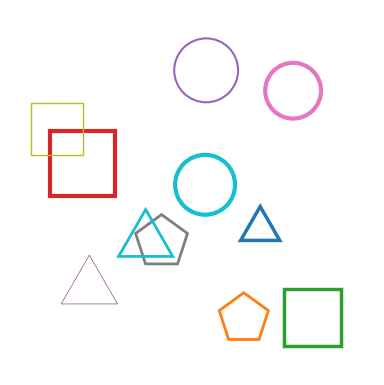[{"shape": "triangle", "thickness": 2.5, "radius": 0.29, "center": [0.676, 0.405]}, {"shape": "pentagon", "thickness": 2, "radius": 0.34, "center": [0.633, 0.173]}, {"shape": "square", "thickness": 2.5, "radius": 0.37, "center": [0.812, 0.176]}, {"shape": "square", "thickness": 3, "radius": 0.42, "center": [0.214, 0.576]}, {"shape": "circle", "thickness": 1.5, "radius": 0.41, "center": [0.535, 0.817]}, {"shape": "triangle", "thickness": 0.5, "radius": 0.42, "center": [0.232, 0.253]}, {"shape": "circle", "thickness": 3, "radius": 0.36, "center": [0.761, 0.764]}, {"shape": "pentagon", "thickness": 2, "radius": 0.35, "center": [0.42, 0.372]}, {"shape": "square", "thickness": 1, "radius": 0.34, "center": [0.148, 0.666]}, {"shape": "circle", "thickness": 3, "radius": 0.39, "center": [0.533, 0.52]}, {"shape": "triangle", "thickness": 2, "radius": 0.41, "center": [0.378, 0.375]}]